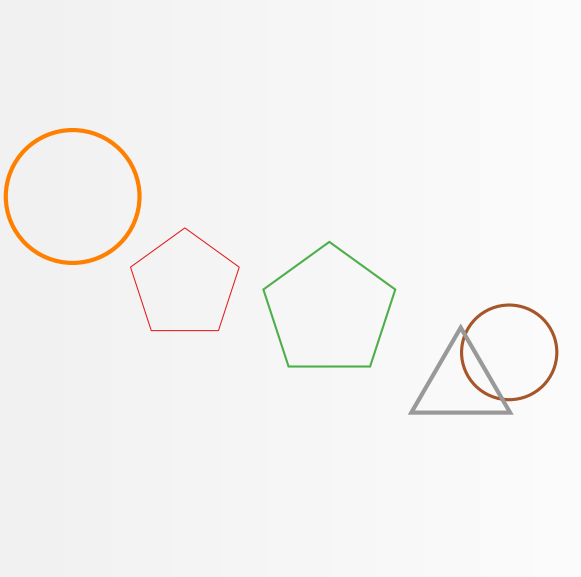[{"shape": "pentagon", "thickness": 0.5, "radius": 0.49, "center": [0.318, 0.506]}, {"shape": "pentagon", "thickness": 1, "radius": 0.6, "center": [0.567, 0.461]}, {"shape": "circle", "thickness": 2, "radius": 0.58, "center": [0.125, 0.659]}, {"shape": "circle", "thickness": 1.5, "radius": 0.41, "center": [0.876, 0.389]}, {"shape": "triangle", "thickness": 2, "radius": 0.49, "center": [0.793, 0.334]}]